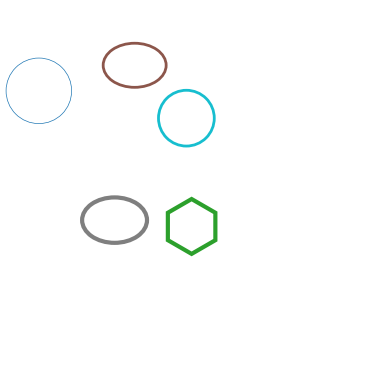[{"shape": "circle", "thickness": 0.5, "radius": 0.43, "center": [0.101, 0.764]}, {"shape": "hexagon", "thickness": 3, "radius": 0.36, "center": [0.498, 0.412]}, {"shape": "oval", "thickness": 2, "radius": 0.41, "center": [0.35, 0.83]}, {"shape": "oval", "thickness": 3, "radius": 0.42, "center": [0.298, 0.428]}, {"shape": "circle", "thickness": 2, "radius": 0.36, "center": [0.484, 0.693]}]